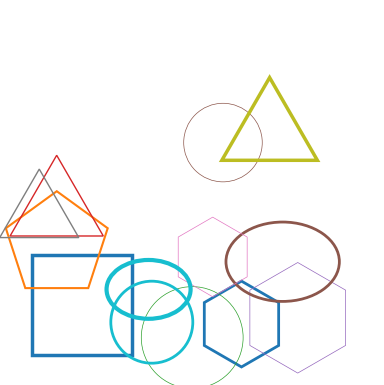[{"shape": "square", "thickness": 2.5, "radius": 0.65, "center": [0.214, 0.208]}, {"shape": "hexagon", "thickness": 2, "radius": 0.56, "center": [0.627, 0.158]}, {"shape": "pentagon", "thickness": 1.5, "radius": 0.7, "center": [0.147, 0.364]}, {"shape": "circle", "thickness": 0.5, "radius": 0.66, "center": [0.499, 0.123]}, {"shape": "triangle", "thickness": 1, "radius": 0.7, "center": [0.147, 0.457]}, {"shape": "hexagon", "thickness": 0.5, "radius": 0.72, "center": [0.773, 0.175]}, {"shape": "oval", "thickness": 2, "radius": 0.74, "center": [0.734, 0.32]}, {"shape": "circle", "thickness": 0.5, "radius": 0.51, "center": [0.579, 0.63]}, {"shape": "hexagon", "thickness": 0.5, "radius": 0.52, "center": [0.552, 0.333]}, {"shape": "triangle", "thickness": 1, "radius": 0.59, "center": [0.102, 0.442]}, {"shape": "triangle", "thickness": 2.5, "radius": 0.72, "center": [0.7, 0.655]}, {"shape": "circle", "thickness": 2, "radius": 0.53, "center": [0.394, 0.163]}, {"shape": "oval", "thickness": 3, "radius": 0.55, "center": [0.386, 0.248]}]